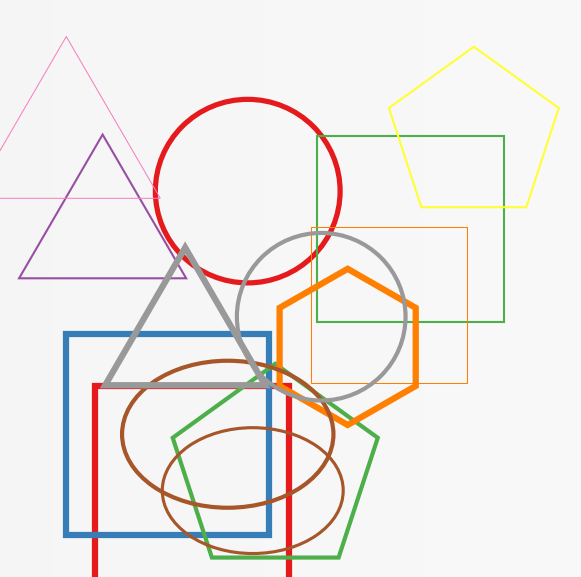[{"shape": "circle", "thickness": 2.5, "radius": 0.79, "center": [0.426, 0.668]}, {"shape": "square", "thickness": 3, "radius": 0.83, "center": [0.331, 0.164]}, {"shape": "square", "thickness": 3, "radius": 0.87, "center": [0.288, 0.247]}, {"shape": "pentagon", "thickness": 2, "radius": 0.93, "center": [0.474, 0.184]}, {"shape": "square", "thickness": 1, "radius": 0.8, "center": [0.707, 0.602]}, {"shape": "triangle", "thickness": 1, "radius": 0.83, "center": [0.177, 0.6]}, {"shape": "hexagon", "thickness": 3, "radius": 0.68, "center": [0.598, 0.398]}, {"shape": "square", "thickness": 0.5, "radius": 0.67, "center": [0.669, 0.471]}, {"shape": "pentagon", "thickness": 1, "radius": 0.77, "center": [0.815, 0.765]}, {"shape": "oval", "thickness": 2, "radius": 0.91, "center": [0.392, 0.247]}, {"shape": "oval", "thickness": 1.5, "radius": 0.78, "center": [0.435, 0.15]}, {"shape": "triangle", "thickness": 0.5, "radius": 0.93, "center": [0.114, 0.749]}, {"shape": "triangle", "thickness": 3, "radius": 0.79, "center": [0.319, 0.412]}, {"shape": "circle", "thickness": 2, "radius": 0.73, "center": [0.553, 0.451]}]